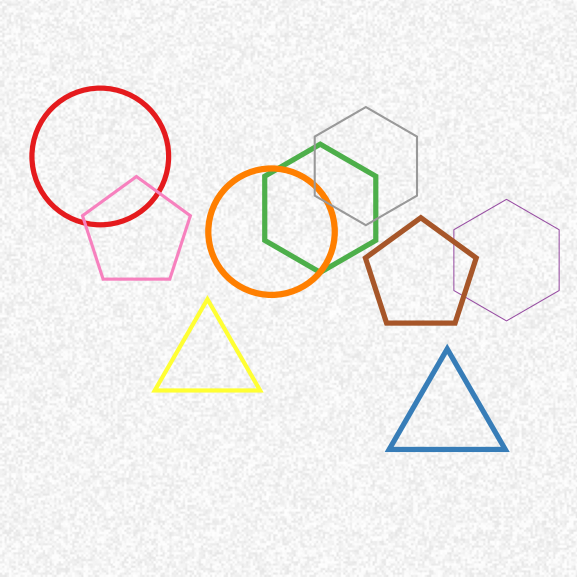[{"shape": "circle", "thickness": 2.5, "radius": 0.59, "center": [0.174, 0.728]}, {"shape": "triangle", "thickness": 2.5, "radius": 0.58, "center": [0.774, 0.279]}, {"shape": "hexagon", "thickness": 2.5, "radius": 0.56, "center": [0.555, 0.638]}, {"shape": "hexagon", "thickness": 0.5, "radius": 0.53, "center": [0.877, 0.549]}, {"shape": "circle", "thickness": 3, "radius": 0.55, "center": [0.47, 0.598]}, {"shape": "triangle", "thickness": 2, "radius": 0.53, "center": [0.359, 0.376]}, {"shape": "pentagon", "thickness": 2.5, "radius": 0.5, "center": [0.729, 0.521]}, {"shape": "pentagon", "thickness": 1.5, "radius": 0.49, "center": [0.236, 0.595]}, {"shape": "hexagon", "thickness": 1, "radius": 0.51, "center": [0.634, 0.711]}]